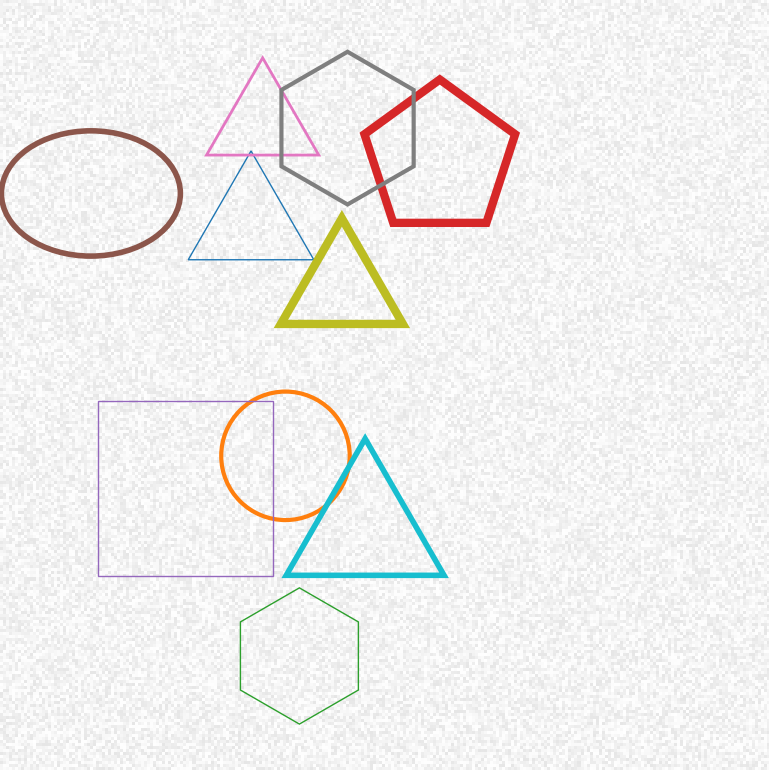[{"shape": "triangle", "thickness": 0.5, "radius": 0.47, "center": [0.326, 0.71]}, {"shape": "circle", "thickness": 1.5, "radius": 0.42, "center": [0.371, 0.408]}, {"shape": "hexagon", "thickness": 0.5, "radius": 0.44, "center": [0.389, 0.148]}, {"shape": "pentagon", "thickness": 3, "radius": 0.51, "center": [0.571, 0.794]}, {"shape": "square", "thickness": 0.5, "radius": 0.57, "center": [0.241, 0.365]}, {"shape": "oval", "thickness": 2, "radius": 0.58, "center": [0.118, 0.749]}, {"shape": "triangle", "thickness": 1, "radius": 0.42, "center": [0.341, 0.841]}, {"shape": "hexagon", "thickness": 1.5, "radius": 0.5, "center": [0.451, 0.834]}, {"shape": "triangle", "thickness": 3, "radius": 0.46, "center": [0.444, 0.625]}, {"shape": "triangle", "thickness": 2, "radius": 0.59, "center": [0.474, 0.312]}]